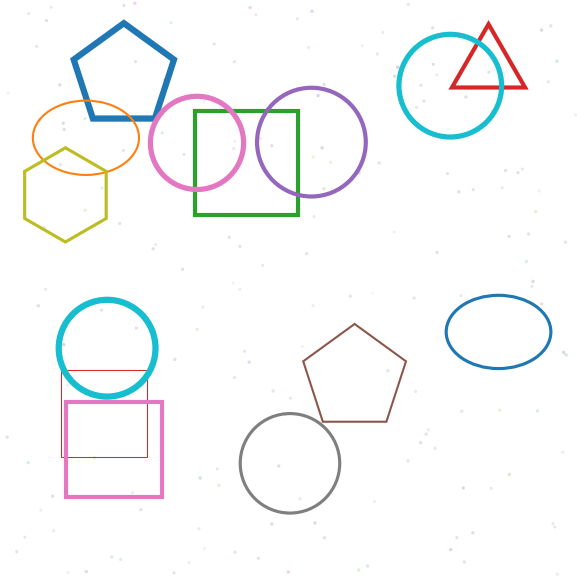[{"shape": "oval", "thickness": 1.5, "radius": 0.45, "center": [0.863, 0.424]}, {"shape": "pentagon", "thickness": 3, "radius": 0.46, "center": [0.214, 0.868]}, {"shape": "oval", "thickness": 1, "radius": 0.46, "center": [0.149, 0.761]}, {"shape": "square", "thickness": 2, "radius": 0.45, "center": [0.427, 0.717]}, {"shape": "triangle", "thickness": 2, "radius": 0.37, "center": [0.846, 0.884]}, {"shape": "square", "thickness": 0.5, "radius": 0.37, "center": [0.18, 0.283]}, {"shape": "circle", "thickness": 2, "radius": 0.47, "center": [0.539, 0.753]}, {"shape": "pentagon", "thickness": 1, "radius": 0.47, "center": [0.614, 0.345]}, {"shape": "square", "thickness": 2, "radius": 0.41, "center": [0.197, 0.221]}, {"shape": "circle", "thickness": 2.5, "radius": 0.4, "center": [0.341, 0.752]}, {"shape": "circle", "thickness": 1.5, "radius": 0.43, "center": [0.502, 0.197]}, {"shape": "hexagon", "thickness": 1.5, "radius": 0.41, "center": [0.113, 0.662]}, {"shape": "circle", "thickness": 3, "radius": 0.42, "center": [0.185, 0.396]}, {"shape": "circle", "thickness": 2.5, "radius": 0.44, "center": [0.78, 0.851]}]